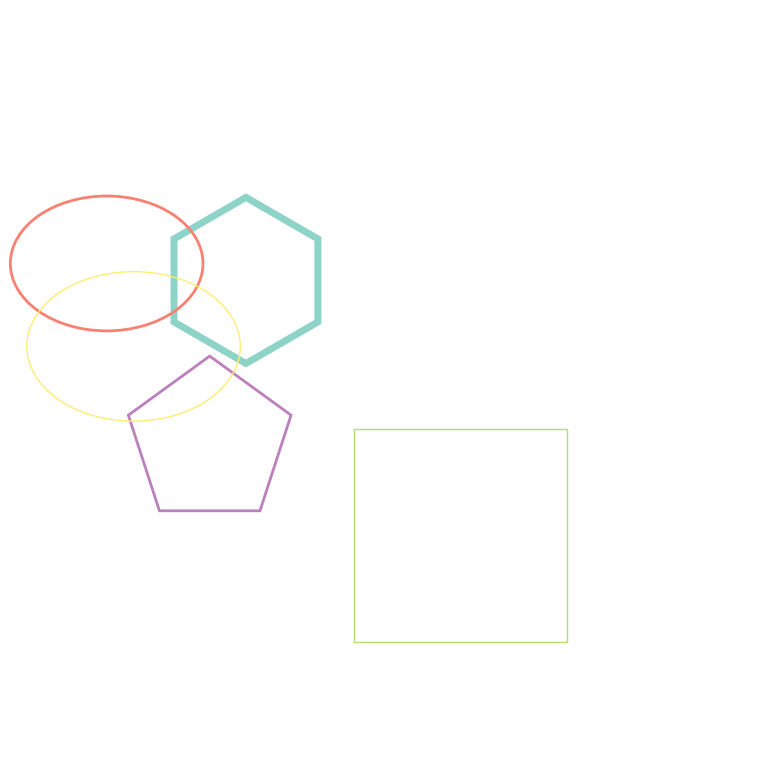[{"shape": "hexagon", "thickness": 2.5, "radius": 0.54, "center": [0.319, 0.636]}, {"shape": "oval", "thickness": 1, "radius": 0.63, "center": [0.139, 0.658]}, {"shape": "square", "thickness": 0.5, "radius": 0.69, "center": [0.598, 0.304]}, {"shape": "pentagon", "thickness": 1, "radius": 0.56, "center": [0.272, 0.426]}, {"shape": "oval", "thickness": 0.5, "radius": 0.69, "center": [0.173, 0.55]}]